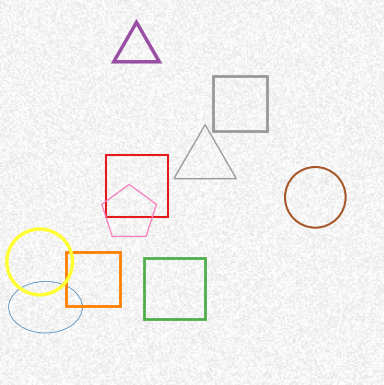[{"shape": "square", "thickness": 1.5, "radius": 0.4, "center": [0.355, 0.516]}, {"shape": "oval", "thickness": 0.5, "radius": 0.48, "center": [0.118, 0.202]}, {"shape": "square", "thickness": 2, "radius": 0.4, "center": [0.454, 0.25]}, {"shape": "triangle", "thickness": 2.5, "radius": 0.34, "center": [0.355, 0.874]}, {"shape": "square", "thickness": 2, "radius": 0.35, "center": [0.242, 0.275]}, {"shape": "circle", "thickness": 2.5, "radius": 0.43, "center": [0.103, 0.32]}, {"shape": "circle", "thickness": 1.5, "radius": 0.39, "center": [0.819, 0.487]}, {"shape": "pentagon", "thickness": 1, "radius": 0.37, "center": [0.335, 0.446]}, {"shape": "square", "thickness": 2, "radius": 0.35, "center": [0.624, 0.731]}, {"shape": "triangle", "thickness": 1, "radius": 0.47, "center": [0.533, 0.583]}]